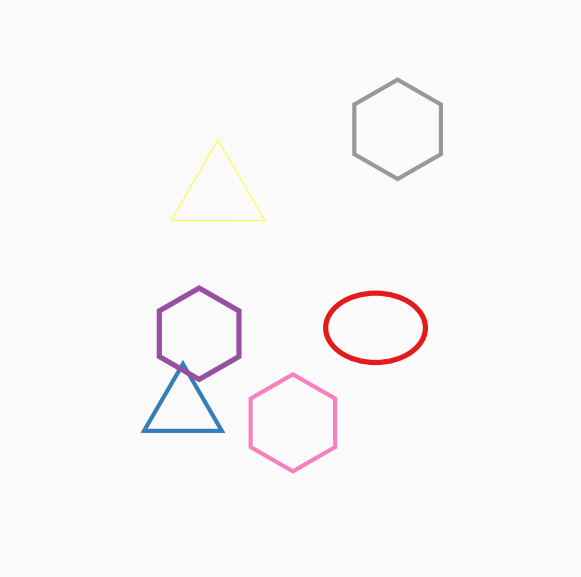[{"shape": "oval", "thickness": 2.5, "radius": 0.43, "center": [0.646, 0.431]}, {"shape": "triangle", "thickness": 2, "radius": 0.39, "center": [0.315, 0.292]}, {"shape": "hexagon", "thickness": 2.5, "radius": 0.4, "center": [0.343, 0.421]}, {"shape": "triangle", "thickness": 0.5, "radius": 0.47, "center": [0.375, 0.664]}, {"shape": "hexagon", "thickness": 2, "radius": 0.42, "center": [0.504, 0.267]}, {"shape": "hexagon", "thickness": 2, "radius": 0.43, "center": [0.684, 0.775]}]